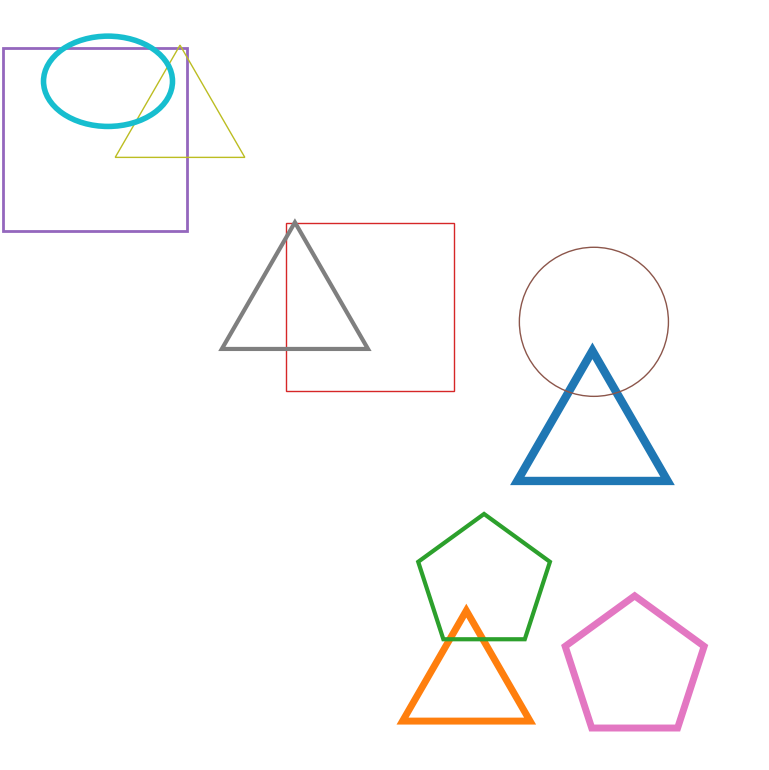[{"shape": "triangle", "thickness": 3, "radius": 0.56, "center": [0.769, 0.432]}, {"shape": "triangle", "thickness": 2.5, "radius": 0.48, "center": [0.606, 0.111]}, {"shape": "pentagon", "thickness": 1.5, "radius": 0.45, "center": [0.629, 0.243]}, {"shape": "square", "thickness": 0.5, "radius": 0.54, "center": [0.48, 0.602]}, {"shape": "square", "thickness": 1, "radius": 0.59, "center": [0.123, 0.819]}, {"shape": "circle", "thickness": 0.5, "radius": 0.48, "center": [0.771, 0.582]}, {"shape": "pentagon", "thickness": 2.5, "radius": 0.47, "center": [0.824, 0.131]}, {"shape": "triangle", "thickness": 1.5, "radius": 0.55, "center": [0.383, 0.602]}, {"shape": "triangle", "thickness": 0.5, "radius": 0.49, "center": [0.234, 0.844]}, {"shape": "oval", "thickness": 2, "radius": 0.42, "center": [0.14, 0.894]}]